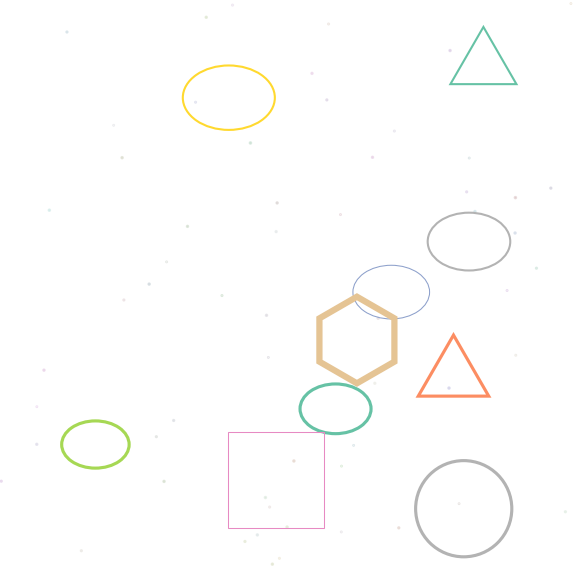[{"shape": "triangle", "thickness": 1, "radius": 0.33, "center": [0.837, 0.886]}, {"shape": "oval", "thickness": 1.5, "radius": 0.31, "center": [0.581, 0.291]}, {"shape": "triangle", "thickness": 1.5, "radius": 0.35, "center": [0.785, 0.348]}, {"shape": "oval", "thickness": 0.5, "radius": 0.33, "center": [0.677, 0.493]}, {"shape": "square", "thickness": 0.5, "radius": 0.42, "center": [0.478, 0.169]}, {"shape": "oval", "thickness": 1.5, "radius": 0.29, "center": [0.165, 0.229]}, {"shape": "oval", "thickness": 1, "radius": 0.4, "center": [0.396, 0.83]}, {"shape": "hexagon", "thickness": 3, "radius": 0.37, "center": [0.618, 0.41]}, {"shape": "oval", "thickness": 1, "radius": 0.36, "center": [0.812, 0.581]}, {"shape": "circle", "thickness": 1.5, "radius": 0.42, "center": [0.803, 0.118]}]